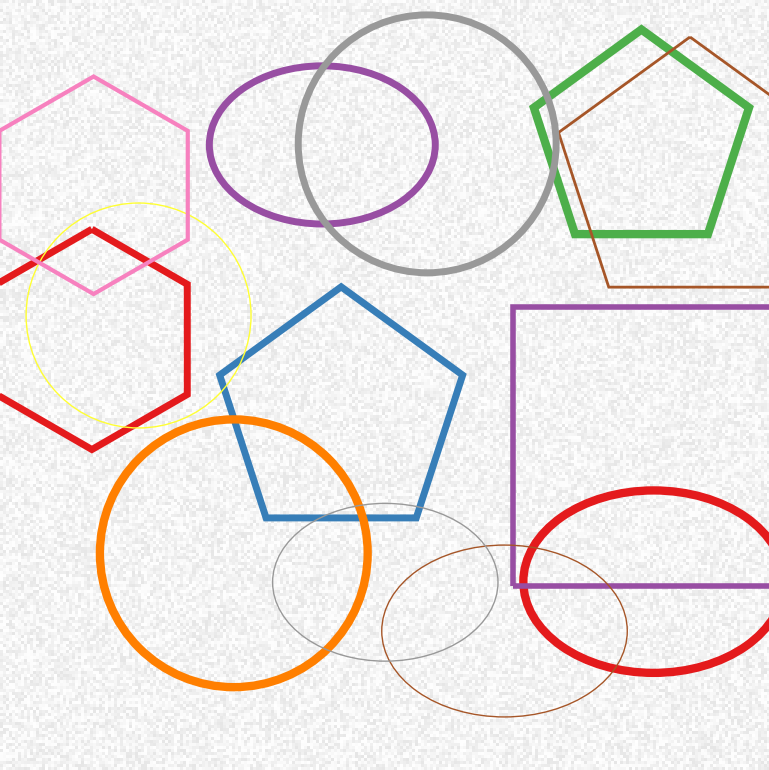[{"shape": "hexagon", "thickness": 2.5, "radius": 0.72, "center": [0.119, 0.559]}, {"shape": "oval", "thickness": 3, "radius": 0.85, "center": [0.849, 0.245]}, {"shape": "pentagon", "thickness": 2.5, "radius": 0.83, "center": [0.443, 0.462]}, {"shape": "pentagon", "thickness": 3, "radius": 0.73, "center": [0.833, 0.815]}, {"shape": "square", "thickness": 2, "radius": 0.91, "center": [0.847, 0.42]}, {"shape": "oval", "thickness": 2.5, "radius": 0.73, "center": [0.419, 0.812]}, {"shape": "circle", "thickness": 3, "radius": 0.87, "center": [0.304, 0.281]}, {"shape": "circle", "thickness": 0.5, "radius": 0.73, "center": [0.18, 0.59]}, {"shape": "oval", "thickness": 0.5, "radius": 0.8, "center": [0.655, 0.181]}, {"shape": "pentagon", "thickness": 1, "radius": 0.9, "center": [0.896, 0.772]}, {"shape": "hexagon", "thickness": 1.5, "radius": 0.71, "center": [0.122, 0.759]}, {"shape": "circle", "thickness": 2.5, "radius": 0.84, "center": [0.555, 0.813]}, {"shape": "oval", "thickness": 0.5, "radius": 0.73, "center": [0.5, 0.244]}]